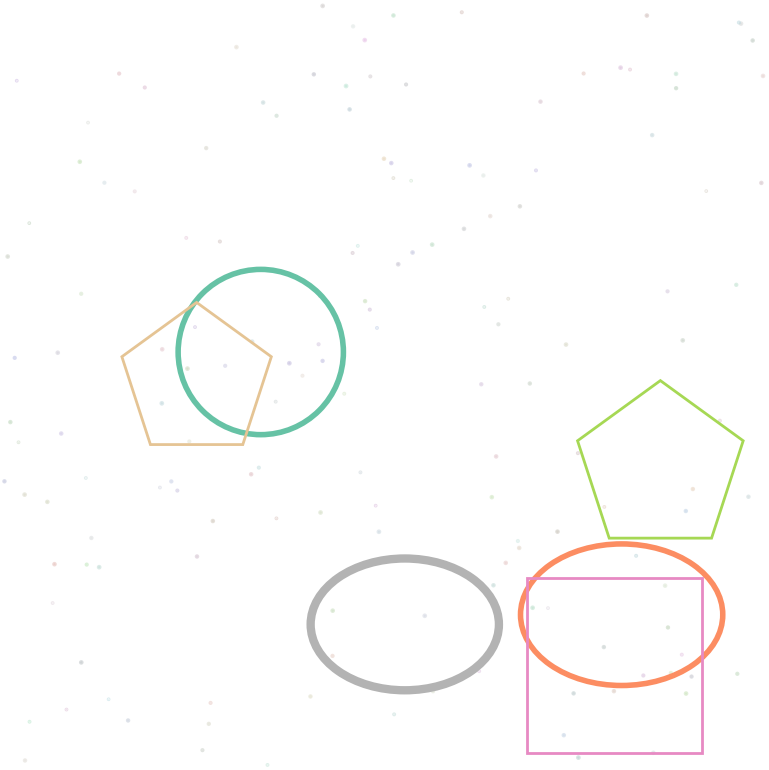[{"shape": "circle", "thickness": 2, "radius": 0.54, "center": [0.339, 0.543]}, {"shape": "oval", "thickness": 2, "radius": 0.66, "center": [0.807, 0.202]}, {"shape": "square", "thickness": 1, "radius": 0.57, "center": [0.798, 0.135]}, {"shape": "pentagon", "thickness": 1, "radius": 0.57, "center": [0.858, 0.393]}, {"shape": "pentagon", "thickness": 1, "radius": 0.51, "center": [0.255, 0.505]}, {"shape": "oval", "thickness": 3, "radius": 0.61, "center": [0.526, 0.189]}]